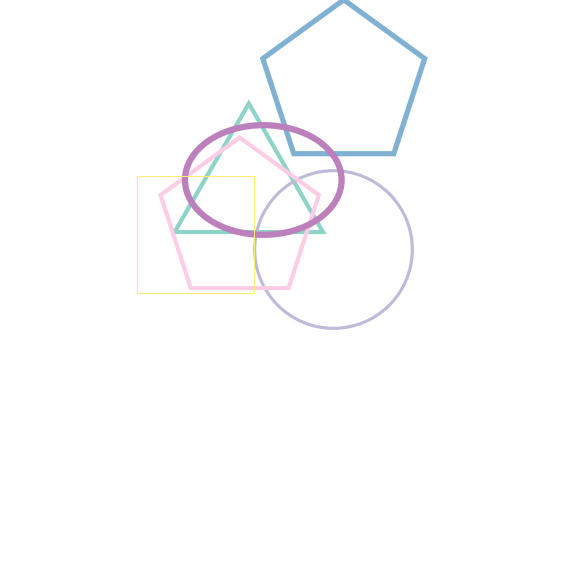[{"shape": "triangle", "thickness": 2, "radius": 0.74, "center": [0.431, 0.671]}, {"shape": "circle", "thickness": 1.5, "radius": 0.68, "center": [0.578, 0.567]}, {"shape": "pentagon", "thickness": 2.5, "radius": 0.74, "center": [0.595, 0.852]}, {"shape": "pentagon", "thickness": 2, "radius": 0.72, "center": [0.415, 0.617]}, {"shape": "oval", "thickness": 3, "radius": 0.68, "center": [0.456, 0.687]}, {"shape": "square", "thickness": 0.5, "radius": 0.51, "center": [0.339, 0.593]}]